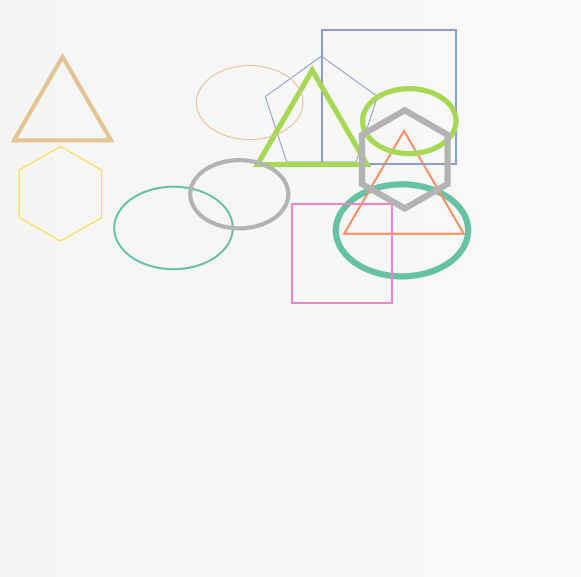[{"shape": "oval", "thickness": 3, "radius": 0.57, "center": [0.692, 0.6]}, {"shape": "oval", "thickness": 1, "radius": 0.51, "center": [0.298, 0.604]}, {"shape": "triangle", "thickness": 1, "radius": 0.59, "center": [0.695, 0.654]}, {"shape": "pentagon", "thickness": 0.5, "radius": 0.51, "center": [0.553, 0.801]}, {"shape": "square", "thickness": 1, "radius": 0.58, "center": [0.669, 0.831]}, {"shape": "square", "thickness": 1, "radius": 0.43, "center": [0.589, 0.561]}, {"shape": "triangle", "thickness": 2.5, "radius": 0.54, "center": [0.537, 0.769]}, {"shape": "oval", "thickness": 2.5, "radius": 0.4, "center": [0.704, 0.789]}, {"shape": "hexagon", "thickness": 0.5, "radius": 0.41, "center": [0.104, 0.664]}, {"shape": "oval", "thickness": 0.5, "radius": 0.46, "center": [0.43, 0.821]}, {"shape": "triangle", "thickness": 2, "radius": 0.48, "center": [0.108, 0.804]}, {"shape": "hexagon", "thickness": 3, "radius": 0.42, "center": [0.696, 0.723]}, {"shape": "oval", "thickness": 2, "radius": 0.42, "center": [0.412, 0.663]}]